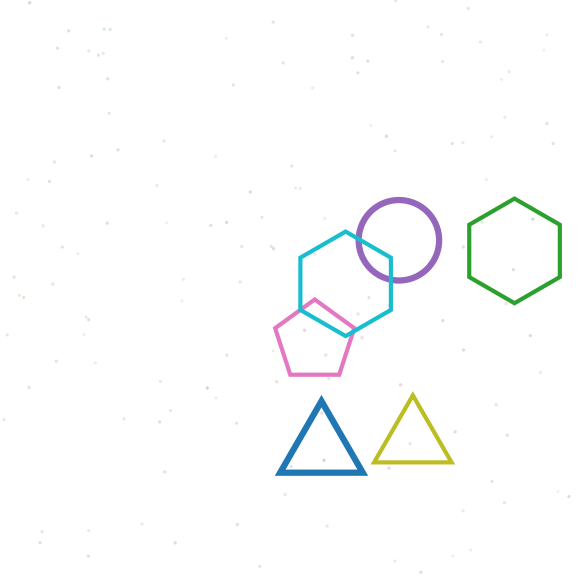[{"shape": "triangle", "thickness": 3, "radius": 0.41, "center": [0.557, 0.222]}, {"shape": "hexagon", "thickness": 2, "radius": 0.45, "center": [0.891, 0.565]}, {"shape": "circle", "thickness": 3, "radius": 0.35, "center": [0.691, 0.583]}, {"shape": "pentagon", "thickness": 2, "radius": 0.36, "center": [0.545, 0.409]}, {"shape": "triangle", "thickness": 2, "radius": 0.39, "center": [0.715, 0.237]}, {"shape": "hexagon", "thickness": 2, "radius": 0.45, "center": [0.599, 0.508]}]